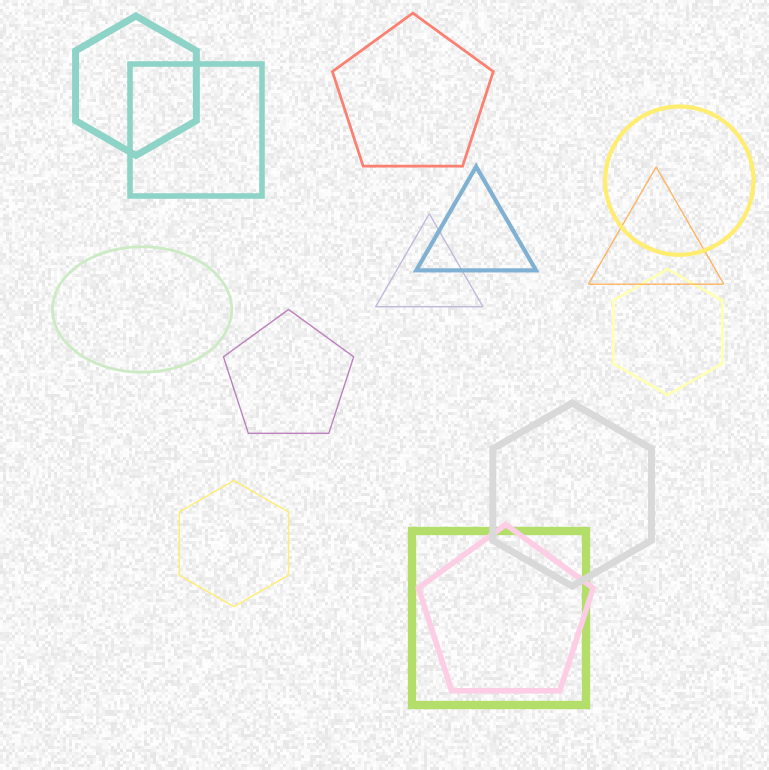[{"shape": "square", "thickness": 2, "radius": 0.43, "center": [0.255, 0.831]}, {"shape": "hexagon", "thickness": 2.5, "radius": 0.45, "center": [0.177, 0.889]}, {"shape": "hexagon", "thickness": 1, "radius": 0.41, "center": [0.867, 0.569]}, {"shape": "triangle", "thickness": 0.5, "radius": 0.4, "center": [0.558, 0.642]}, {"shape": "pentagon", "thickness": 1, "radius": 0.55, "center": [0.536, 0.873]}, {"shape": "triangle", "thickness": 1.5, "radius": 0.45, "center": [0.618, 0.694]}, {"shape": "triangle", "thickness": 0.5, "radius": 0.51, "center": [0.852, 0.682]}, {"shape": "square", "thickness": 3, "radius": 0.57, "center": [0.648, 0.197]}, {"shape": "pentagon", "thickness": 2, "radius": 0.6, "center": [0.657, 0.199]}, {"shape": "hexagon", "thickness": 2.5, "radius": 0.59, "center": [0.743, 0.358]}, {"shape": "pentagon", "thickness": 0.5, "radius": 0.44, "center": [0.375, 0.509]}, {"shape": "oval", "thickness": 1, "radius": 0.58, "center": [0.185, 0.598]}, {"shape": "circle", "thickness": 1.5, "radius": 0.48, "center": [0.882, 0.765]}, {"shape": "hexagon", "thickness": 0.5, "radius": 0.41, "center": [0.304, 0.294]}]